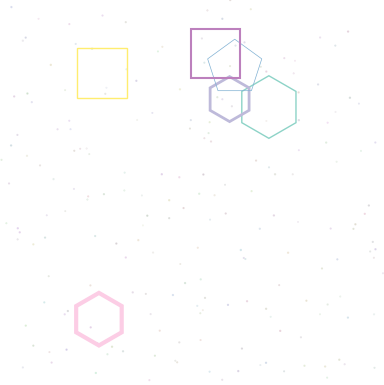[{"shape": "hexagon", "thickness": 1, "radius": 0.41, "center": [0.698, 0.722]}, {"shape": "hexagon", "thickness": 2, "radius": 0.29, "center": [0.596, 0.743]}, {"shape": "pentagon", "thickness": 0.5, "radius": 0.37, "center": [0.61, 0.824]}, {"shape": "hexagon", "thickness": 3, "radius": 0.34, "center": [0.257, 0.171]}, {"shape": "square", "thickness": 1.5, "radius": 0.32, "center": [0.56, 0.862]}, {"shape": "square", "thickness": 1, "radius": 0.33, "center": [0.266, 0.811]}]